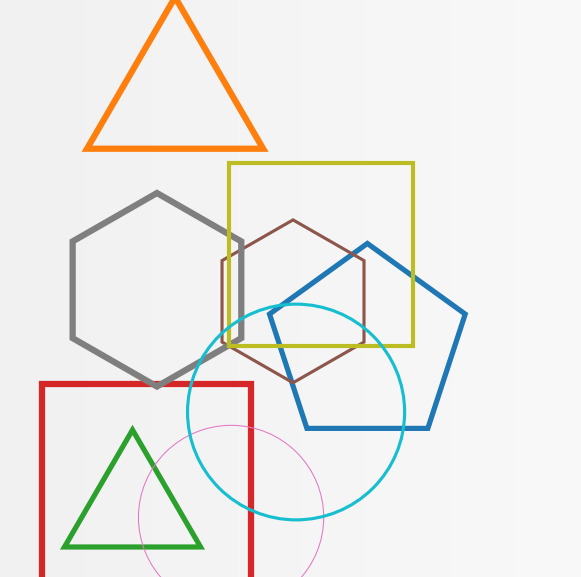[{"shape": "pentagon", "thickness": 2.5, "radius": 0.89, "center": [0.632, 0.401]}, {"shape": "triangle", "thickness": 3, "radius": 0.87, "center": [0.301, 0.829]}, {"shape": "triangle", "thickness": 2.5, "radius": 0.68, "center": [0.228, 0.12]}, {"shape": "square", "thickness": 3, "radius": 0.9, "center": [0.252, 0.155]}, {"shape": "hexagon", "thickness": 1.5, "radius": 0.71, "center": [0.504, 0.477]}, {"shape": "circle", "thickness": 0.5, "radius": 0.8, "center": [0.398, 0.103]}, {"shape": "hexagon", "thickness": 3, "radius": 0.84, "center": [0.27, 0.497]}, {"shape": "square", "thickness": 2, "radius": 0.79, "center": [0.552, 0.558]}, {"shape": "circle", "thickness": 1.5, "radius": 0.93, "center": [0.509, 0.286]}]